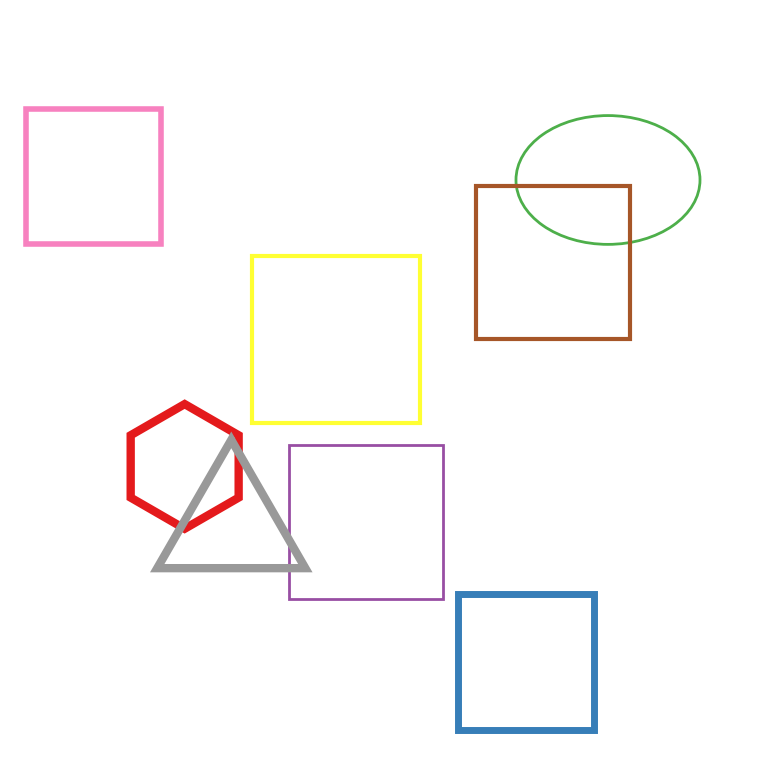[{"shape": "hexagon", "thickness": 3, "radius": 0.4, "center": [0.24, 0.394]}, {"shape": "square", "thickness": 2.5, "radius": 0.44, "center": [0.683, 0.14]}, {"shape": "oval", "thickness": 1, "radius": 0.6, "center": [0.79, 0.766]}, {"shape": "square", "thickness": 1, "radius": 0.5, "center": [0.475, 0.322]}, {"shape": "square", "thickness": 1.5, "radius": 0.54, "center": [0.436, 0.559]}, {"shape": "square", "thickness": 1.5, "radius": 0.5, "center": [0.718, 0.659]}, {"shape": "square", "thickness": 2, "radius": 0.44, "center": [0.122, 0.771]}, {"shape": "triangle", "thickness": 3, "radius": 0.56, "center": [0.3, 0.318]}]